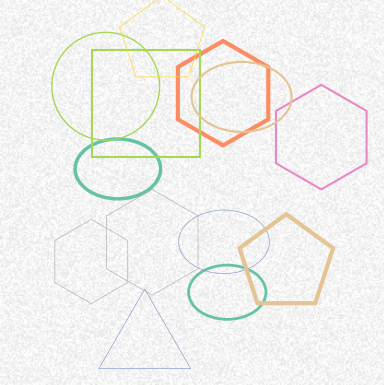[{"shape": "oval", "thickness": 2, "radius": 0.5, "center": [0.59, 0.241]}, {"shape": "oval", "thickness": 2.5, "radius": 0.55, "center": [0.306, 0.561]}, {"shape": "hexagon", "thickness": 3, "radius": 0.68, "center": [0.579, 0.758]}, {"shape": "oval", "thickness": 0.5, "radius": 0.59, "center": [0.582, 0.372]}, {"shape": "triangle", "thickness": 0.5, "radius": 0.69, "center": [0.376, 0.111]}, {"shape": "hexagon", "thickness": 1.5, "radius": 0.68, "center": [0.835, 0.644]}, {"shape": "circle", "thickness": 1, "radius": 0.7, "center": [0.275, 0.776]}, {"shape": "square", "thickness": 1.5, "radius": 0.7, "center": [0.379, 0.73]}, {"shape": "pentagon", "thickness": 0.5, "radius": 0.58, "center": [0.421, 0.894]}, {"shape": "pentagon", "thickness": 3, "radius": 0.64, "center": [0.744, 0.316]}, {"shape": "oval", "thickness": 1.5, "radius": 0.65, "center": [0.628, 0.748]}, {"shape": "hexagon", "thickness": 0.5, "radius": 0.55, "center": [0.237, 0.321]}, {"shape": "hexagon", "thickness": 0.5, "radius": 0.69, "center": [0.395, 0.371]}]